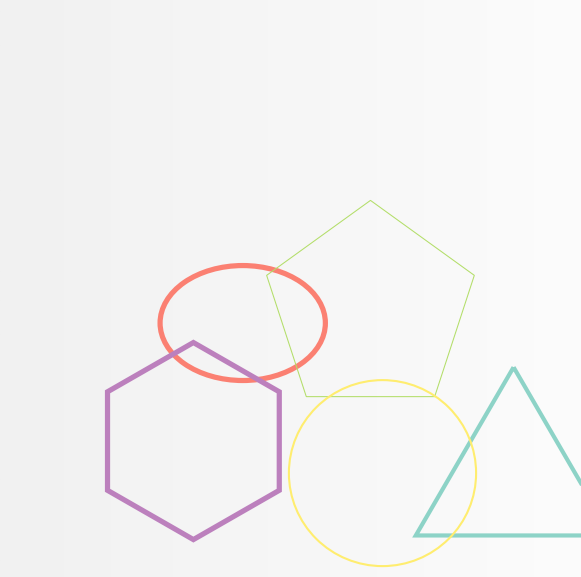[{"shape": "triangle", "thickness": 2, "radius": 0.97, "center": [0.884, 0.169]}, {"shape": "oval", "thickness": 2.5, "radius": 0.71, "center": [0.418, 0.44]}, {"shape": "pentagon", "thickness": 0.5, "radius": 0.94, "center": [0.637, 0.464]}, {"shape": "hexagon", "thickness": 2.5, "radius": 0.85, "center": [0.333, 0.235]}, {"shape": "circle", "thickness": 1, "radius": 0.81, "center": [0.658, 0.18]}]